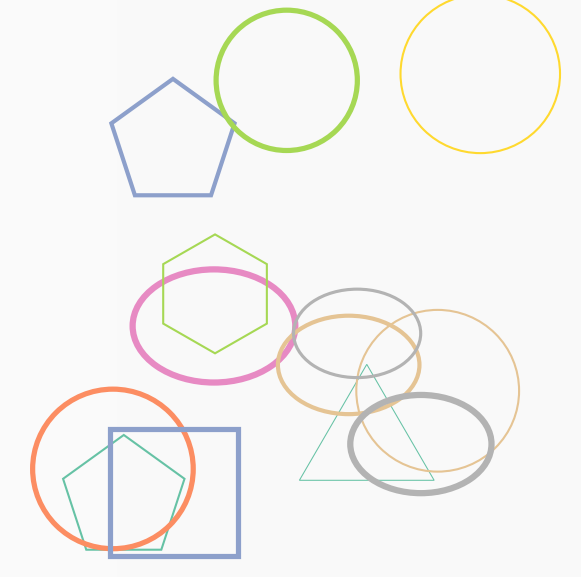[{"shape": "pentagon", "thickness": 1, "radius": 0.55, "center": [0.213, 0.136]}, {"shape": "triangle", "thickness": 0.5, "radius": 0.67, "center": [0.631, 0.234]}, {"shape": "circle", "thickness": 2.5, "radius": 0.69, "center": [0.194, 0.187]}, {"shape": "square", "thickness": 2.5, "radius": 0.55, "center": [0.3, 0.147]}, {"shape": "pentagon", "thickness": 2, "radius": 0.56, "center": [0.298, 0.751]}, {"shape": "oval", "thickness": 3, "radius": 0.7, "center": [0.368, 0.435]}, {"shape": "circle", "thickness": 2.5, "radius": 0.61, "center": [0.493, 0.86]}, {"shape": "hexagon", "thickness": 1, "radius": 0.51, "center": [0.37, 0.49]}, {"shape": "circle", "thickness": 1, "radius": 0.69, "center": [0.826, 0.871]}, {"shape": "circle", "thickness": 1, "radius": 0.7, "center": [0.753, 0.322]}, {"shape": "oval", "thickness": 2, "radius": 0.61, "center": [0.6, 0.367]}, {"shape": "oval", "thickness": 3, "radius": 0.61, "center": [0.724, 0.23]}, {"shape": "oval", "thickness": 1.5, "radius": 0.55, "center": [0.614, 0.422]}]